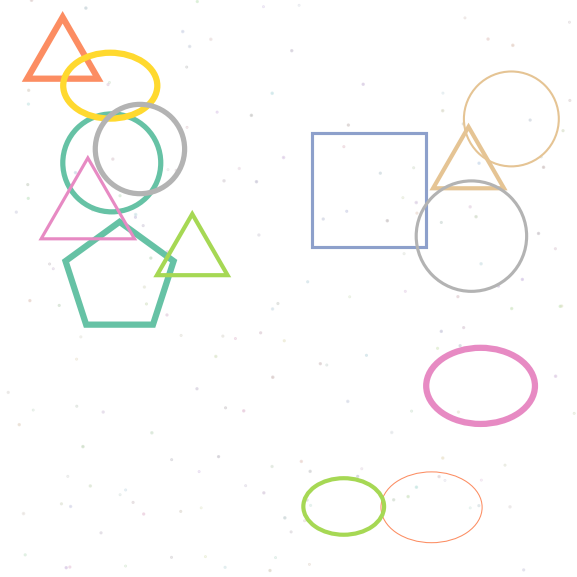[{"shape": "circle", "thickness": 2.5, "radius": 0.42, "center": [0.194, 0.717]}, {"shape": "pentagon", "thickness": 3, "radius": 0.49, "center": [0.207, 0.517]}, {"shape": "triangle", "thickness": 3, "radius": 0.35, "center": [0.108, 0.898]}, {"shape": "oval", "thickness": 0.5, "radius": 0.44, "center": [0.747, 0.121]}, {"shape": "square", "thickness": 1.5, "radius": 0.49, "center": [0.638, 0.67]}, {"shape": "triangle", "thickness": 1.5, "radius": 0.47, "center": [0.152, 0.632]}, {"shape": "oval", "thickness": 3, "radius": 0.47, "center": [0.832, 0.331]}, {"shape": "triangle", "thickness": 2, "radius": 0.35, "center": [0.333, 0.558]}, {"shape": "oval", "thickness": 2, "radius": 0.35, "center": [0.595, 0.122]}, {"shape": "oval", "thickness": 3, "radius": 0.41, "center": [0.191, 0.851]}, {"shape": "circle", "thickness": 1, "radius": 0.41, "center": [0.885, 0.793]}, {"shape": "triangle", "thickness": 2, "radius": 0.35, "center": [0.811, 0.709]}, {"shape": "circle", "thickness": 1.5, "radius": 0.48, "center": [0.816, 0.59]}, {"shape": "circle", "thickness": 2.5, "radius": 0.39, "center": [0.242, 0.741]}]